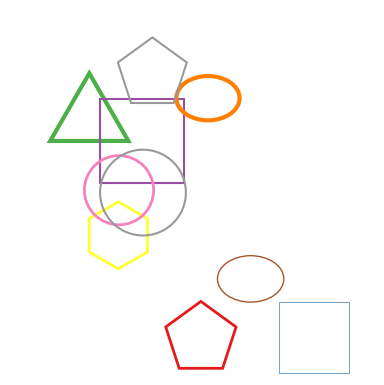[{"shape": "pentagon", "thickness": 2, "radius": 0.48, "center": [0.522, 0.121]}, {"shape": "square", "thickness": 0.5, "radius": 0.46, "center": [0.816, 0.123]}, {"shape": "triangle", "thickness": 3, "radius": 0.59, "center": [0.232, 0.692]}, {"shape": "square", "thickness": 1.5, "radius": 0.54, "center": [0.37, 0.633]}, {"shape": "oval", "thickness": 3, "radius": 0.41, "center": [0.54, 0.745]}, {"shape": "hexagon", "thickness": 2, "radius": 0.43, "center": [0.307, 0.389]}, {"shape": "oval", "thickness": 1, "radius": 0.43, "center": [0.651, 0.276]}, {"shape": "circle", "thickness": 2, "radius": 0.45, "center": [0.309, 0.506]}, {"shape": "pentagon", "thickness": 1.5, "radius": 0.47, "center": [0.396, 0.809]}, {"shape": "circle", "thickness": 1.5, "radius": 0.56, "center": [0.371, 0.5]}]